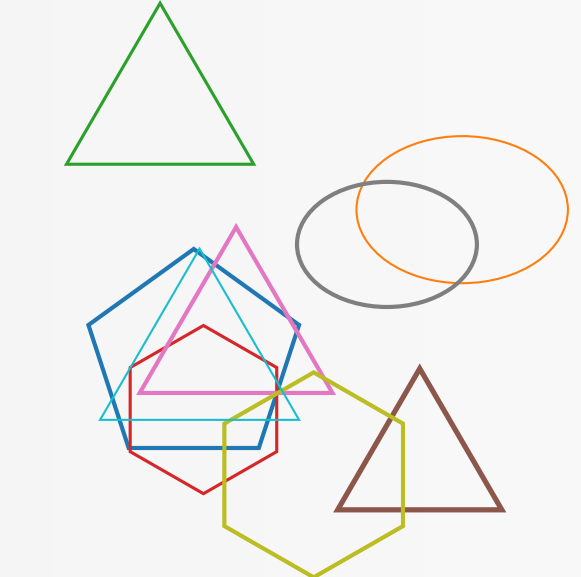[{"shape": "pentagon", "thickness": 2, "radius": 0.95, "center": [0.333, 0.377]}, {"shape": "oval", "thickness": 1, "radius": 0.91, "center": [0.795, 0.636]}, {"shape": "triangle", "thickness": 1.5, "radius": 0.93, "center": [0.275, 0.808]}, {"shape": "hexagon", "thickness": 1.5, "radius": 0.73, "center": [0.35, 0.29]}, {"shape": "triangle", "thickness": 2.5, "radius": 0.82, "center": [0.722, 0.198]}, {"shape": "triangle", "thickness": 2, "radius": 0.96, "center": [0.406, 0.414]}, {"shape": "oval", "thickness": 2, "radius": 0.77, "center": [0.666, 0.576]}, {"shape": "hexagon", "thickness": 2, "radius": 0.89, "center": [0.54, 0.177]}, {"shape": "triangle", "thickness": 1, "radius": 0.99, "center": [0.343, 0.371]}]